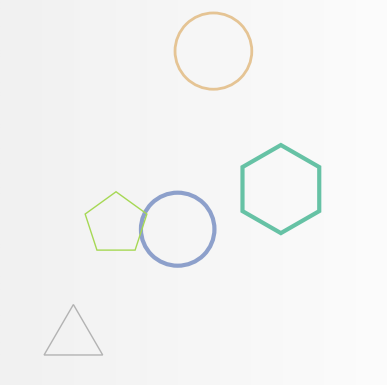[{"shape": "hexagon", "thickness": 3, "radius": 0.57, "center": [0.725, 0.509]}, {"shape": "circle", "thickness": 3, "radius": 0.47, "center": [0.459, 0.405]}, {"shape": "pentagon", "thickness": 1, "radius": 0.42, "center": [0.299, 0.418]}, {"shape": "circle", "thickness": 2, "radius": 0.5, "center": [0.551, 0.867]}, {"shape": "triangle", "thickness": 1, "radius": 0.44, "center": [0.189, 0.122]}]